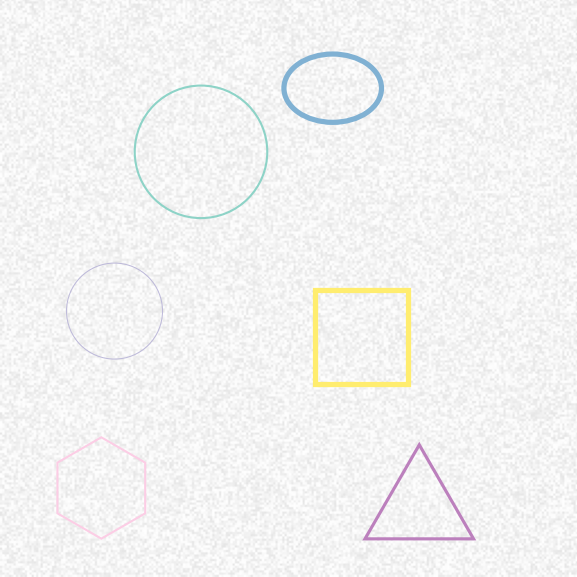[{"shape": "circle", "thickness": 1, "radius": 0.57, "center": [0.348, 0.736]}, {"shape": "circle", "thickness": 0.5, "radius": 0.42, "center": [0.198, 0.46]}, {"shape": "oval", "thickness": 2.5, "radius": 0.42, "center": [0.576, 0.846]}, {"shape": "hexagon", "thickness": 1, "radius": 0.44, "center": [0.175, 0.154]}, {"shape": "triangle", "thickness": 1.5, "radius": 0.54, "center": [0.726, 0.12]}, {"shape": "square", "thickness": 2.5, "radius": 0.41, "center": [0.626, 0.415]}]